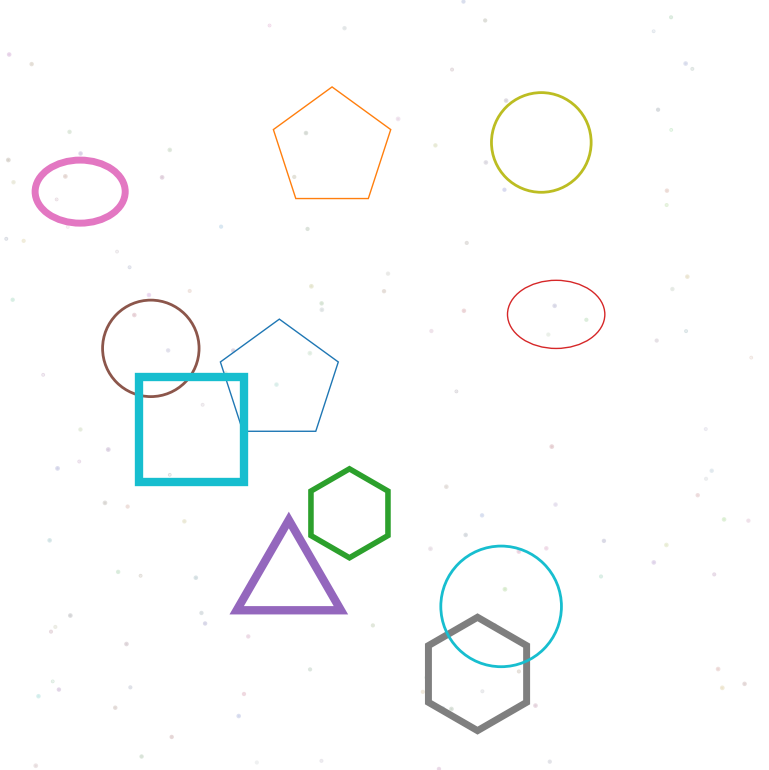[{"shape": "pentagon", "thickness": 0.5, "radius": 0.4, "center": [0.363, 0.505]}, {"shape": "pentagon", "thickness": 0.5, "radius": 0.4, "center": [0.431, 0.807]}, {"shape": "hexagon", "thickness": 2, "radius": 0.29, "center": [0.454, 0.333]}, {"shape": "oval", "thickness": 0.5, "radius": 0.32, "center": [0.722, 0.592]}, {"shape": "triangle", "thickness": 3, "radius": 0.39, "center": [0.375, 0.247]}, {"shape": "circle", "thickness": 1, "radius": 0.31, "center": [0.196, 0.548]}, {"shape": "oval", "thickness": 2.5, "radius": 0.29, "center": [0.104, 0.751]}, {"shape": "hexagon", "thickness": 2.5, "radius": 0.37, "center": [0.62, 0.125]}, {"shape": "circle", "thickness": 1, "radius": 0.32, "center": [0.703, 0.815]}, {"shape": "square", "thickness": 3, "radius": 0.34, "center": [0.249, 0.442]}, {"shape": "circle", "thickness": 1, "radius": 0.39, "center": [0.651, 0.212]}]